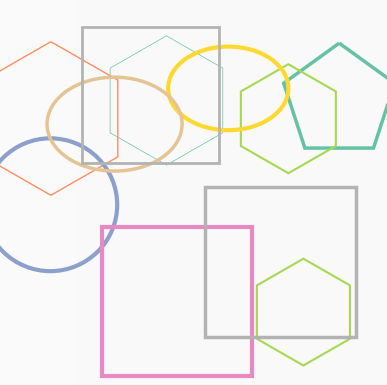[{"shape": "pentagon", "thickness": 2.5, "radius": 0.75, "center": [0.875, 0.737]}, {"shape": "hexagon", "thickness": 0.5, "radius": 0.84, "center": [0.43, 0.739]}, {"shape": "hexagon", "thickness": 1, "radius": 1.0, "center": [0.131, 0.692]}, {"shape": "circle", "thickness": 3, "radius": 0.86, "center": [0.13, 0.468]}, {"shape": "square", "thickness": 3, "radius": 0.97, "center": [0.458, 0.218]}, {"shape": "hexagon", "thickness": 1.5, "radius": 0.71, "center": [0.744, 0.692]}, {"shape": "hexagon", "thickness": 1.5, "radius": 0.69, "center": [0.783, 0.189]}, {"shape": "oval", "thickness": 3, "radius": 0.78, "center": [0.589, 0.77]}, {"shape": "oval", "thickness": 2.5, "radius": 0.87, "center": [0.296, 0.678]}, {"shape": "square", "thickness": 2.5, "radius": 0.97, "center": [0.723, 0.32]}, {"shape": "square", "thickness": 2, "radius": 0.88, "center": [0.388, 0.754]}]